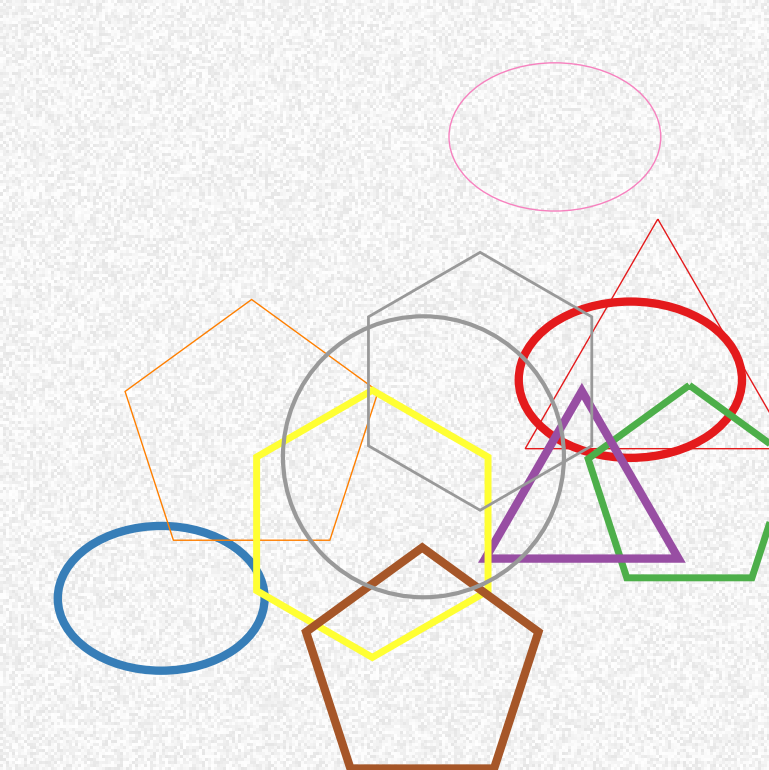[{"shape": "triangle", "thickness": 0.5, "radius": 0.99, "center": [0.854, 0.517]}, {"shape": "oval", "thickness": 3, "radius": 0.72, "center": [0.819, 0.507]}, {"shape": "oval", "thickness": 3, "radius": 0.67, "center": [0.209, 0.223]}, {"shape": "pentagon", "thickness": 2.5, "radius": 0.69, "center": [0.895, 0.361]}, {"shape": "triangle", "thickness": 3, "radius": 0.72, "center": [0.756, 0.347]}, {"shape": "pentagon", "thickness": 0.5, "radius": 0.86, "center": [0.327, 0.438]}, {"shape": "hexagon", "thickness": 2.5, "radius": 0.87, "center": [0.484, 0.32]}, {"shape": "pentagon", "thickness": 3, "radius": 0.79, "center": [0.548, 0.13]}, {"shape": "oval", "thickness": 0.5, "radius": 0.69, "center": [0.721, 0.822]}, {"shape": "circle", "thickness": 1.5, "radius": 0.91, "center": [0.55, 0.407]}, {"shape": "hexagon", "thickness": 1, "radius": 0.84, "center": [0.624, 0.505]}]